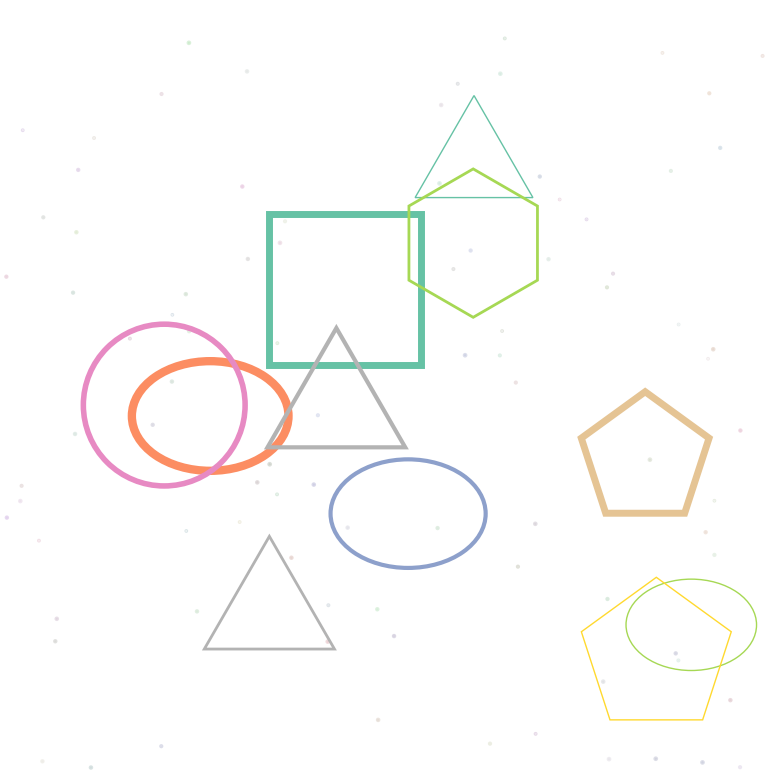[{"shape": "square", "thickness": 2.5, "radius": 0.49, "center": [0.448, 0.624]}, {"shape": "triangle", "thickness": 0.5, "radius": 0.44, "center": [0.616, 0.788]}, {"shape": "oval", "thickness": 3, "radius": 0.51, "center": [0.273, 0.46]}, {"shape": "oval", "thickness": 1.5, "radius": 0.5, "center": [0.53, 0.333]}, {"shape": "circle", "thickness": 2, "radius": 0.53, "center": [0.213, 0.474]}, {"shape": "hexagon", "thickness": 1, "radius": 0.48, "center": [0.615, 0.684]}, {"shape": "oval", "thickness": 0.5, "radius": 0.42, "center": [0.898, 0.189]}, {"shape": "pentagon", "thickness": 0.5, "radius": 0.51, "center": [0.852, 0.148]}, {"shape": "pentagon", "thickness": 2.5, "radius": 0.44, "center": [0.838, 0.404]}, {"shape": "triangle", "thickness": 1, "radius": 0.49, "center": [0.35, 0.206]}, {"shape": "triangle", "thickness": 1.5, "radius": 0.52, "center": [0.437, 0.471]}]